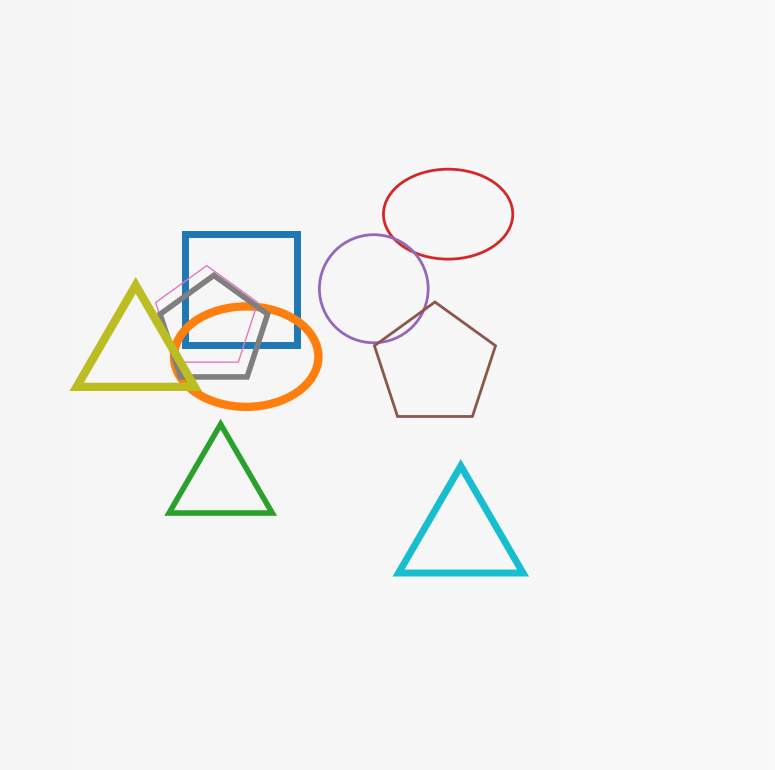[{"shape": "square", "thickness": 2.5, "radius": 0.36, "center": [0.311, 0.624]}, {"shape": "oval", "thickness": 3, "radius": 0.47, "center": [0.318, 0.537]}, {"shape": "triangle", "thickness": 2, "radius": 0.38, "center": [0.285, 0.372]}, {"shape": "oval", "thickness": 1, "radius": 0.42, "center": [0.578, 0.722]}, {"shape": "circle", "thickness": 1, "radius": 0.35, "center": [0.482, 0.625]}, {"shape": "pentagon", "thickness": 1, "radius": 0.41, "center": [0.561, 0.526]}, {"shape": "pentagon", "thickness": 0.5, "radius": 0.35, "center": [0.267, 0.586]}, {"shape": "pentagon", "thickness": 2, "radius": 0.36, "center": [0.276, 0.569]}, {"shape": "triangle", "thickness": 3, "radius": 0.44, "center": [0.175, 0.542]}, {"shape": "triangle", "thickness": 2.5, "radius": 0.46, "center": [0.595, 0.302]}]